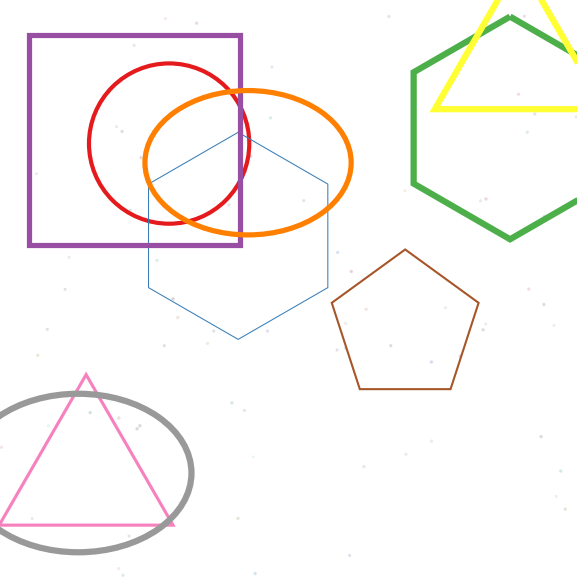[{"shape": "circle", "thickness": 2, "radius": 0.69, "center": [0.293, 0.751]}, {"shape": "hexagon", "thickness": 0.5, "radius": 0.9, "center": [0.412, 0.591]}, {"shape": "hexagon", "thickness": 3, "radius": 0.96, "center": [0.883, 0.778]}, {"shape": "square", "thickness": 2.5, "radius": 0.91, "center": [0.233, 0.757]}, {"shape": "oval", "thickness": 2.5, "radius": 0.89, "center": [0.43, 0.717]}, {"shape": "triangle", "thickness": 3, "radius": 0.85, "center": [0.9, 0.895]}, {"shape": "pentagon", "thickness": 1, "radius": 0.67, "center": [0.702, 0.433]}, {"shape": "triangle", "thickness": 1.5, "radius": 0.87, "center": [0.149, 0.177]}, {"shape": "oval", "thickness": 3, "radius": 0.98, "center": [0.135, 0.18]}]